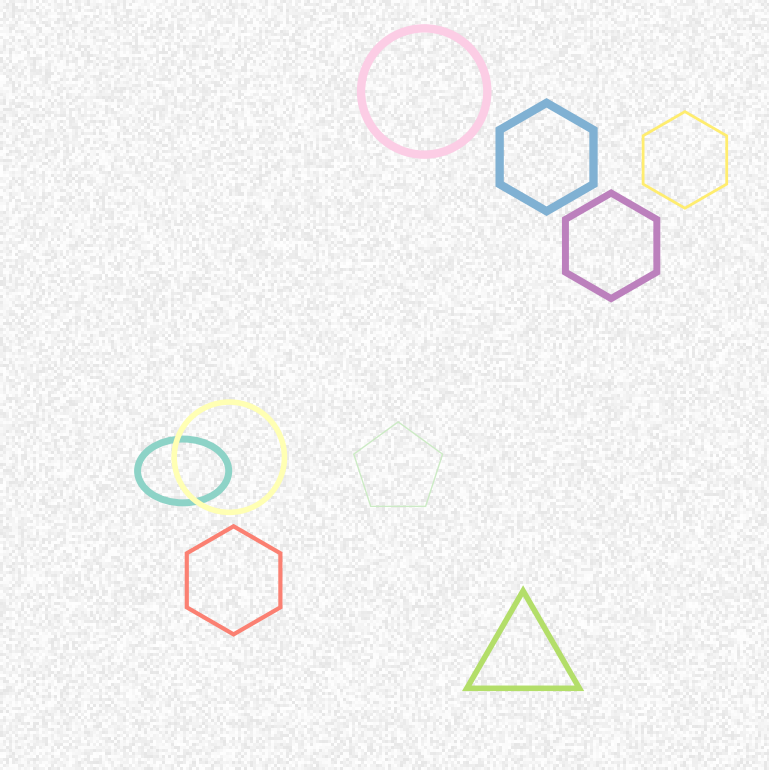[{"shape": "oval", "thickness": 2.5, "radius": 0.3, "center": [0.238, 0.388]}, {"shape": "circle", "thickness": 2, "radius": 0.36, "center": [0.298, 0.406]}, {"shape": "hexagon", "thickness": 1.5, "radius": 0.35, "center": [0.303, 0.246]}, {"shape": "hexagon", "thickness": 3, "radius": 0.35, "center": [0.71, 0.796]}, {"shape": "triangle", "thickness": 2, "radius": 0.42, "center": [0.679, 0.148]}, {"shape": "circle", "thickness": 3, "radius": 0.41, "center": [0.551, 0.881]}, {"shape": "hexagon", "thickness": 2.5, "radius": 0.34, "center": [0.794, 0.681]}, {"shape": "pentagon", "thickness": 0.5, "radius": 0.3, "center": [0.517, 0.391]}, {"shape": "hexagon", "thickness": 1, "radius": 0.31, "center": [0.889, 0.792]}]